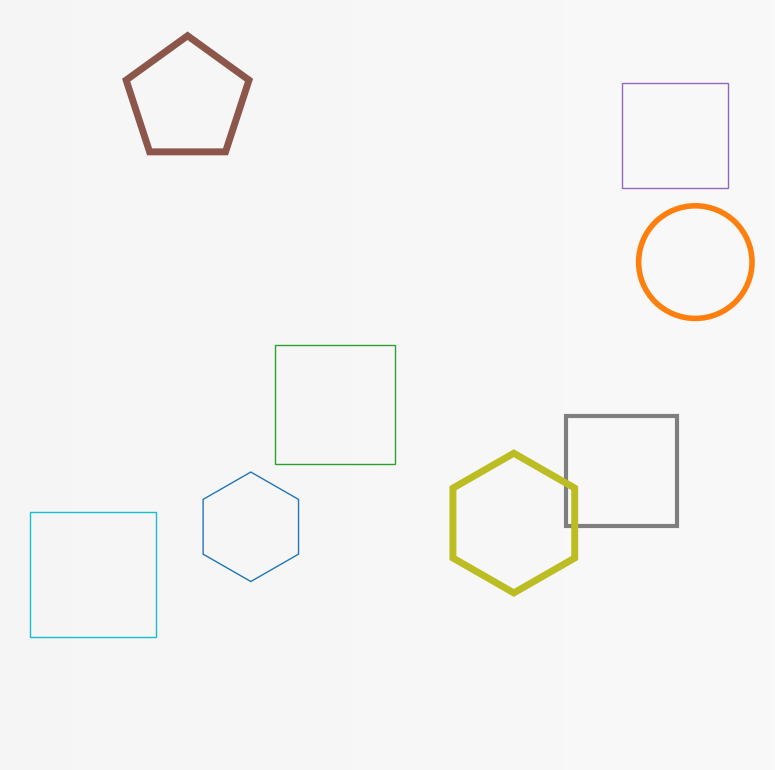[{"shape": "hexagon", "thickness": 0.5, "radius": 0.36, "center": [0.324, 0.316]}, {"shape": "circle", "thickness": 2, "radius": 0.37, "center": [0.897, 0.66]}, {"shape": "square", "thickness": 0.5, "radius": 0.39, "center": [0.432, 0.474]}, {"shape": "square", "thickness": 0.5, "radius": 0.34, "center": [0.871, 0.823]}, {"shape": "pentagon", "thickness": 2.5, "radius": 0.42, "center": [0.242, 0.87]}, {"shape": "square", "thickness": 1.5, "radius": 0.36, "center": [0.802, 0.388]}, {"shape": "hexagon", "thickness": 2.5, "radius": 0.45, "center": [0.663, 0.321]}, {"shape": "square", "thickness": 0.5, "radius": 0.41, "center": [0.12, 0.254]}]